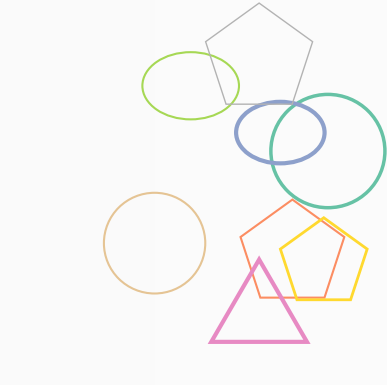[{"shape": "circle", "thickness": 2.5, "radius": 0.74, "center": [0.846, 0.608]}, {"shape": "pentagon", "thickness": 1.5, "radius": 0.7, "center": [0.755, 0.341]}, {"shape": "oval", "thickness": 3, "radius": 0.57, "center": [0.723, 0.656]}, {"shape": "triangle", "thickness": 3, "radius": 0.71, "center": [0.669, 0.183]}, {"shape": "oval", "thickness": 1.5, "radius": 0.62, "center": [0.492, 0.777]}, {"shape": "pentagon", "thickness": 2, "radius": 0.59, "center": [0.836, 0.317]}, {"shape": "circle", "thickness": 1.5, "radius": 0.65, "center": [0.399, 0.368]}, {"shape": "pentagon", "thickness": 1, "radius": 0.73, "center": [0.669, 0.847]}]